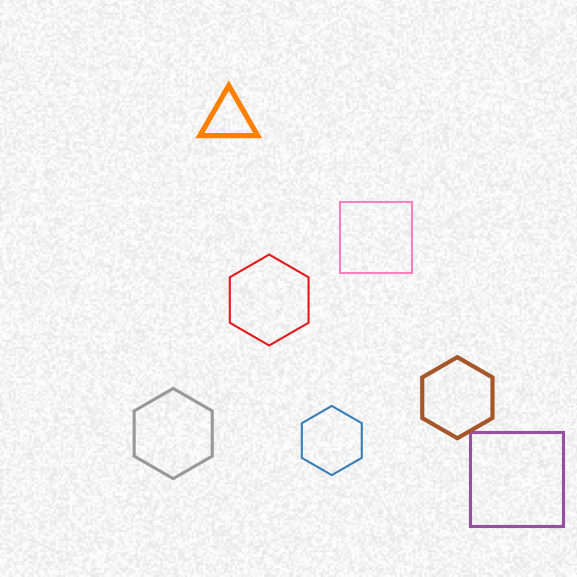[{"shape": "hexagon", "thickness": 1, "radius": 0.39, "center": [0.466, 0.48]}, {"shape": "hexagon", "thickness": 1, "radius": 0.3, "center": [0.575, 0.236]}, {"shape": "square", "thickness": 1.5, "radius": 0.4, "center": [0.894, 0.169]}, {"shape": "triangle", "thickness": 2.5, "radius": 0.29, "center": [0.396, 0.793]}, {"shape": "hexagon", "thickness": 2, "radius": 0.35, "center": [0.792, 0.31]}, {"shape": "square", "thickness": 1, "radius": 0.31, "center": [0.651, 0.588]}, {"shape": "hexagon", "thickness": 1.5, "radius": 0.39, "center": [0.3, 0.248]}]